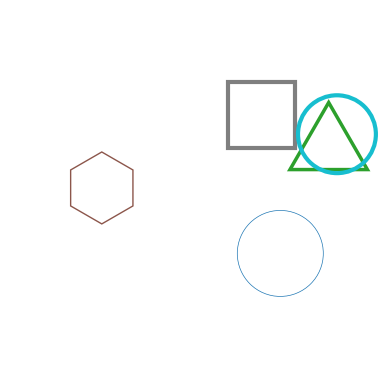[{"shape": "circle", "thickness": 0.5, "radius": 0.56, "center": [0.728, 0.342]}, {"shape": "triangle", "thickness": 2.5, "radius": 0.58, "center": [0.854, 0.618]}, {"shape": "hexagon", "thickness": 1, "radius": 0.47, "center": [0.264, 0.512]}, {"shape": "square", "thickness": 3, "radius": 0.43, "center": [0.679, 0.701]}, {"shape": "circle", "thickness": 3, "radius": 0.51, "center": [0.875, 0.651]}]